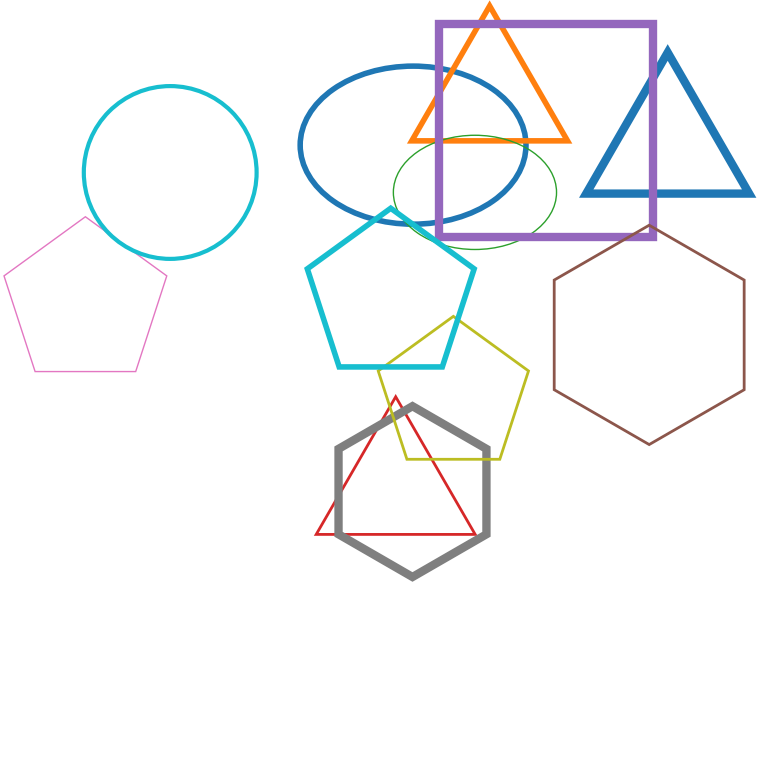[{"shape": "oval", "thickness": 2, "radius": 0.73, "center": [0.536, 0.811]}, {"shape": "triangle", "thickness": 3, "radius": 0.61, "center": [0.867, 0.81]}, {"shape": "triangle", "thickness": 2, "radius": 0.58, "center": [0.636, 0.875]}, {"shape": "oval", "thickness": 0.5, "radius": 0.53, "center": [0.617, 0.75]}, {"shape": "triangle", "thickness": 1, "radius": 0.6, "center": [0.514, 0.366]}, {"shape": "square", "thickness": 3, "radius": 0.69, "center": [0.709, 0.831]}, {"shape": "hexagon", "thickness": 1, "radius": 0.71, "center": [0.843, 0.565]}, {"shape": "pentagon", "thickness": 0.5, "radius": 0.56, "center": [0.111, 0.607]}, {"shape": "hexagon", "thickness": 3, "radius": 0.55, "center": [0.536, 0.362]}, {"shape": "pentagon", "thickness": 1, "radius": 0.51, "center": [0.589, 0.487]}, {"shape": "pentagon", "thickness": 2, "radius": 0.57, "center": [0.507, 0.616]}, {"shape": "circle", "thickness": 1.5, "radius": 0.56, "center": [0.221, 0.776]}]